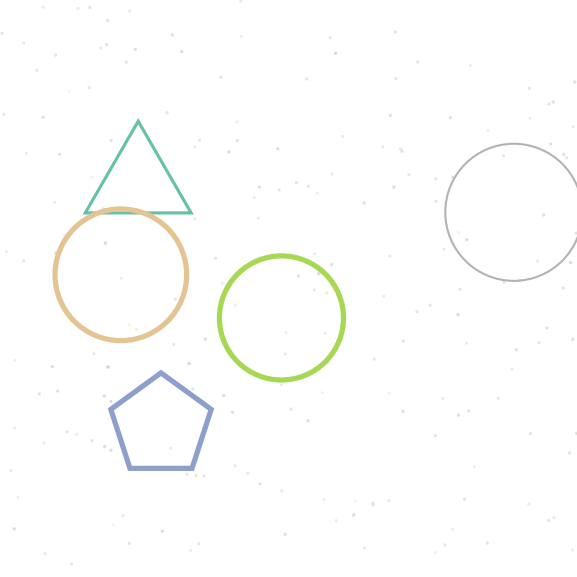[{"shape": "triangle", "thickness": 1.5, "radius": 0.53, "center": [0.239, 0.683]}, {"shape": "pentagon", "thickness": 2.5, "radius": 0.46, "center": [0.279, 0.262]}, {"shape": "circle", "thickness": 2.5, "radius": 0.54, "center": [0.487, 0.449]}, {"shape": "circle", "thickness": 2.5, "radius": 0.57, "center": [0.209, 0.523]}, {"shape": "circle", "thickness": 1, "radius": 0.59, "center": [0.89, 0.632]}]